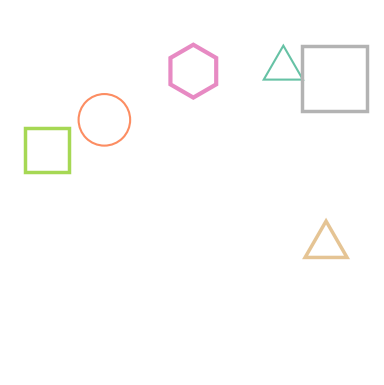[{"shape": "triangle", "thickness": 1.5, "radius": 0.29, "center": [0.736, 0.823]}, {"shape": "circle", "thickness": 1.5, "radius": 0.33, "center": [0.271, 0.689]}, {"shape": "hexagon", "thickness": 3, "radius": 0.34, "center": [0.502, 0.815]}, {"shape": "square", "thickness": 2.5, "radius": 0.29, "center": [0.122, 0.611]}, {"shape": "triangle", "thickness": 2.5, "radius": 0.31, "center": [0.847, 0.363]}, {"shape": "square", "thickness": 2.5, "radius": 0.42, "center": [0.87, 0.796]}]